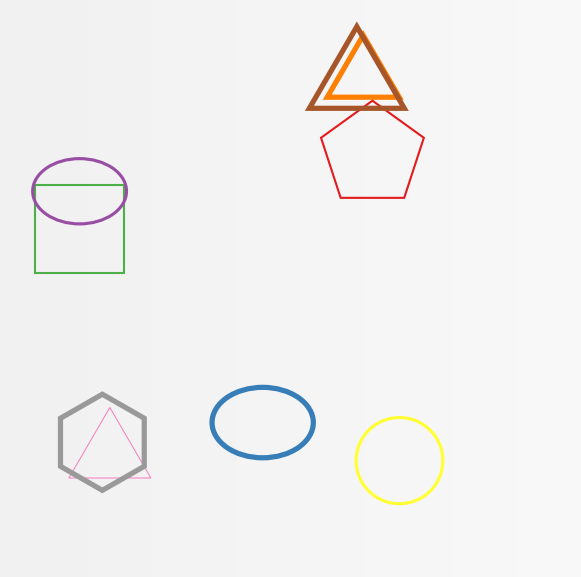[{"shape": "pentagon", "thickness": 1, "radius": 0.47, "center": [0.641, 0.732]}, {"shape": "oval", "thickness": 2.5, "radius": 0.44, "center": [0.452, 0.267]}, {"shape": "square", "thickness": 1, "radius": 0.38, "center": [0.137, 0.602]}, {"shape": "oval", "thickness": 1.5, "radius": 0.4, "center": [0.137, 0.668]}, {"shape": "triangle", "thickness": 2.5, "radius": 0.36, "center": [0.625, 0.867]}, {"shape": "circle", "thickness": 1.5, "radius": 0.37, "center": [0.687, 0.201]}, {"shape": "triangle", "thickness": 2.5, "radius": 0.47, "center": [0.614, 0.859]}, {"shape": "triangle", "thickness": 0.5, "radius": 0.41, "center": [0.189, 0.212]}, {"shape": "hexagon", "thickness": 2.5, "radius": 0.42, "center": [0.176, 0.233]}]